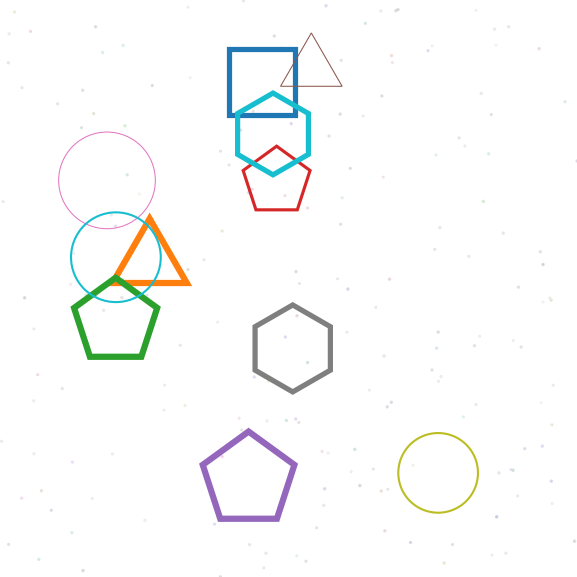[{"shape": "square", "thickness": 2.5, "radius": 0.29, "center": [0.453, 0.857]}, {"shape": "triangle", "thickness": 3, "radius": 0.37, "center": [0.259, 0.546]}, {"shape": "pentagon", "thickness": 3, "radius": 0.38, "center": [0.2, 0.443]}, {"shape": "pentagon", "thickness": 1.5, "radius": 0.3, "center": [0.479, 0.685]}, {"shape": "pentagon", "thickness": 3, "radius": 0.42, "center": [0.43, 0.168]}, {"shape": "triangle", "thickness": 0.5, "radius": 0.31, "center": [0.539, 0.881]}, {"shape": "circle", "thickness": 0.5, "radius": 0.42, "center": [0.185, 0.687]}, {"shape": "hexagon", "thickness": 2.5, "radius": 0.38, "center": [0.507, 0.396]}, {"shape": "circle", "thickness": 1, "radius": 0.34, "center": [0.759, 0.18]}, {"shape": "hexagon", "thickness": 2.5, "radius": 0.35, "center": [0.473, 0.767]}, {"shape": "circle", "thickness": 1, "radius": 0.39, "center": [0.201, 0.554]}]